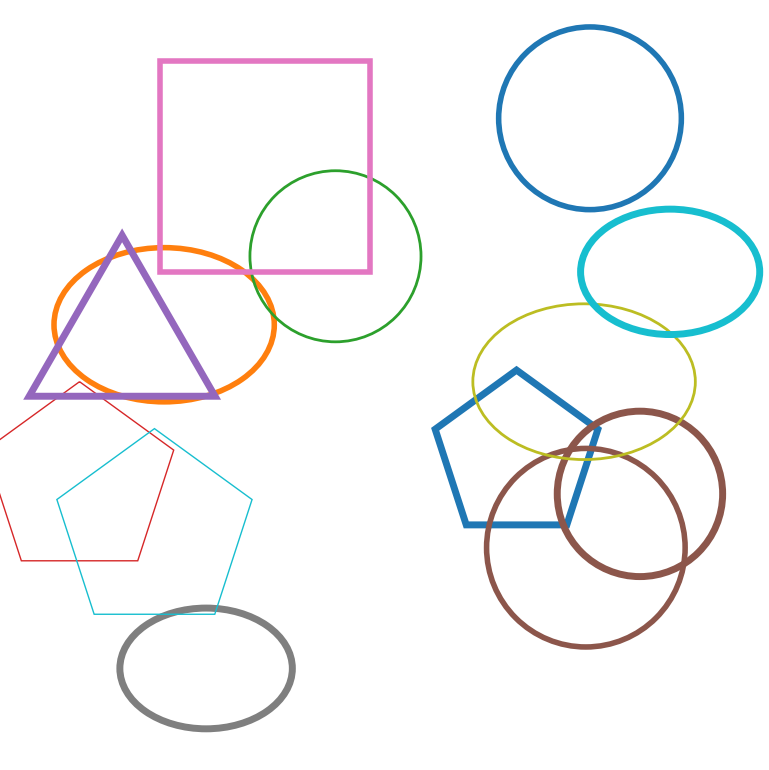[{"shape": "circle", "thickness": 2, "radius": 0.59, "center": [0.766, 0.846]}, {"shape": "pentagon", "thickness": 2.5, "radius": 0.56, "center": [0.671, 0.408]}, {"shape": "oval", "thickness": 2, "radius": 0.72, "center": [0.213, 0.578]}, {"shape": "circle", "thickness": 1, "radius": 0.56, "center": [0.436, 0.667]}, {"shape": "pentagon", "thickness": 0.5, "radius": 0.64, "center": [0.103, 0.376]}, {"shape": "triangle", "thickness": 2.5, "radius": 0.7, "center": [0.159, 0.555]}, {"shape": "circle", "thickness": 2, "radius": 0.64, "center": [0.761, 0.289]}, {"shape": "circle", "thickness": 2.5, "radius": 0.54, "center": [0.831, 0.359]}, {"shape": "square", "thickness": 2, "radius": 0.68, "center": [0.344, 0.784]}, {"shape": "oval", "thickness": 2.5, "radius": 0.56, "center": [0.268, 0.132]}, {"shape": "oval", "thickness": 1, "radius": 0.72, "center": [0.759, 0.504]}, {"shape": "pentagon", "thickness": 0.5, "radius": 0.67, "center": [0.201, 0.31]}, {"shape": "oval", "thickness": 2.5, "radius": 0.58, "center": [0.87, 0.647]}]